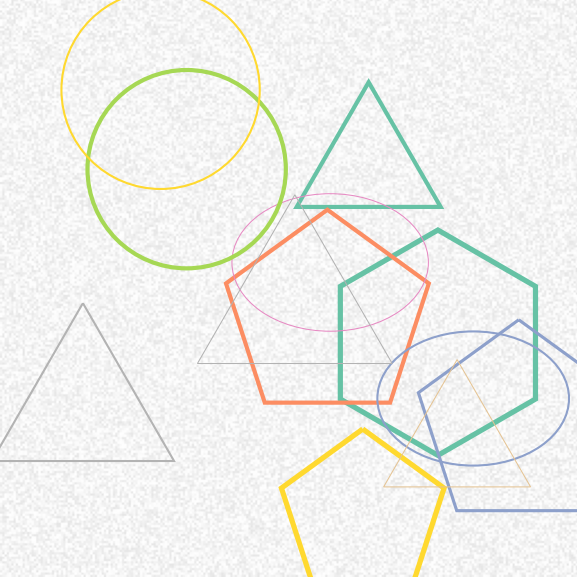[{"shape": "hexagon", "thickness": 2.5, "radius": 0.98, "center": [0.758, 0.406]}, {"shape": "triangle", "thickness": 2, "radius": 0.72, "center": [0.638, 0.713]}, {"shape": "pentagon", "thickness": 2, "radius": 0.92, "center": [0.567, 0.451]}, {"shape": "pentagon", "thickness": 1.5, "radius": 0.91, "center": [0.898, 0.263]}, {"shape": "oval", "thickness": 1, "radius": 0.83, "center": [0.819, 0.309]}, {"shape": "oval", "thickness": 0.5, "radius": 0.85, "center": [0.572, 0.545]}, {"shape": "circle", "thickness": 2, "radius": 0.86, "center": [0.323, 0.706]}, {"shape": "circle", "thickness": 1, "radius": 0.86, "center": [0.278, 0.844]}, {"shape": "pentagon", "thickness": 2.5, "radius": 0.74, "center": [0.628, 0.108]}, {"shape": "triangle", "thickness": 0.5, "radius": 0.73, "center": [0.792, 0.229]}, {"shape": "triangle", "thickness": 1, "radius": 0.91, "center": [0.144, 0.292]}, {"shape": "triangle", "thickness": 0.5, "radius": 0.97, "center": [0.511, 0.467]}]